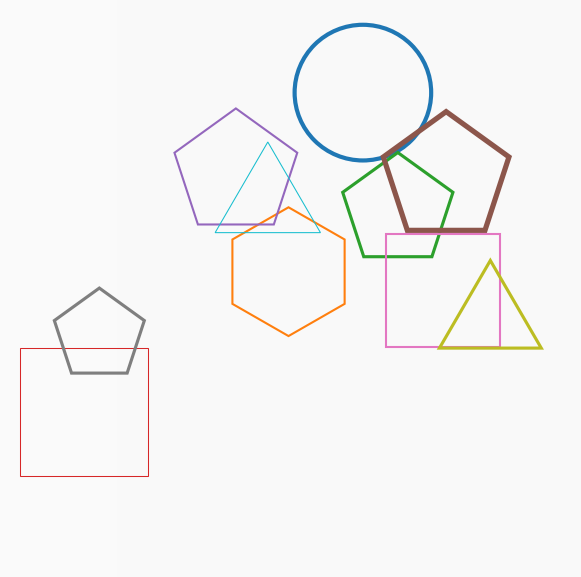[{"shape": "circle", "thickness": 2, "radius": 0.59, "center": [0.624, 0.839]}, {"shape": "hexagon", "thickness": 1, "radius": 0.56, "center": [0.496, 0.529]}, {"shape": "pentagon", "thickness": 1.5, "radius": 0.5, "center": [0.684, 0.635]}, {"shape": "square", "thickness": 0.5, "radius": 0.55, "center": [0.145, 0.285]}, {"shape": "pentagon", "thickness": 1, "radius": 0.56, "center": [0.406, 0.7]}, {"shape": "pentagon", "thickness": 2.5, "radius": 0.57, "center": [0.768, 0.692]}, {"shape": "square", "thickness": 1, "radius": 0.49, "center": [0.762, 0.496]}, {"shape": "pentagon", "thickness": 1.5, "radius": 0.41, "center": [0.171, 0.419]}, {"shape": "triangle", "thickness": 1.5, "radius": 0.51, "center": [0.844, 0.447]}, {"shape": "triangle", "thickness": 0.5, "radius": 0.52, "center": [0.461, 0.649]}]